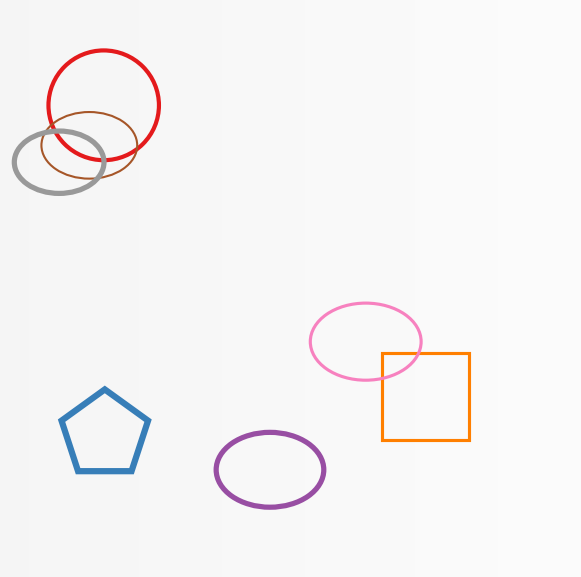[{"shape": "circle", "thickness": 2, "radius": 0.48, "center": [0.178, 0.817]}, {"shape": "pentagon", "thickness": 3, "radius": 0.39, "center": [0.18, 0.247]}, {"shape": "oval", "thickness": 2.5, "radius": 0.46, "center": [0.464, 0.186]}, {"shape": "square", "thickness": 1.5, "radius": 0.37, "center": [0.732, 0.313]}, {"shape": "oval", "thickness": 1, "radius": 0.41, "center": [0.154, 0.747]}, {"shape": "oval", "thickness": 1.5, "radius": 0.48, "center": [0.629, 0.408]}, {"shape": "oval", "thickness": 2.5, "radius": 0.39, "center": [0.102, 0.718]}]